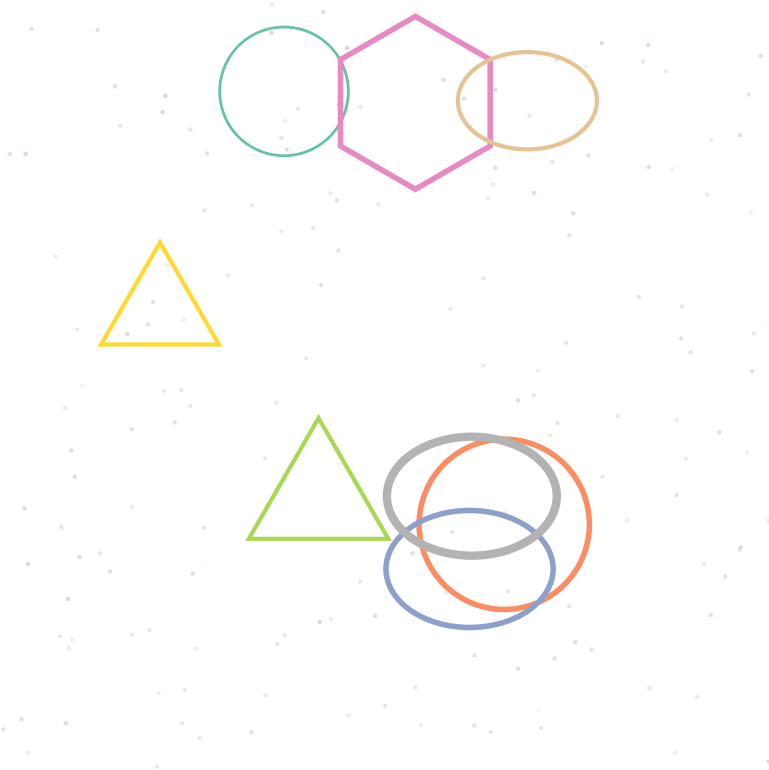[{"shape": "circle", "thickness": 1, "radius": 0.42, "center": [0.369, 0.881]}, {"shape": "circle", "thickness": 2, "radius": 0.55, "center": [0.655, 0.319]}, {"shape": "oval", "thickness": 2, "radius": 0.54, "center": [0.61, 0.261]}, {"shape": "hexagon", "thickness": 2, "radius": 0.56, "center": [0.539, 0.866]}, {"shape": "triangle", "thickness": 1.5, "radius": 0.52, "center": [0.414, 0.353]}, {"shape": "triangle", "thickness": 1.5, "radius": 0.44, "center": [0.208, 0.597]}, {"shape": "oval", "thickness": 1.5, "radius": 0.45, "center": [0.685, 0.869]}, {"shape": "oval", "thickness": 3, "radius": 0.55, "center": [0.613, 0.356]}]